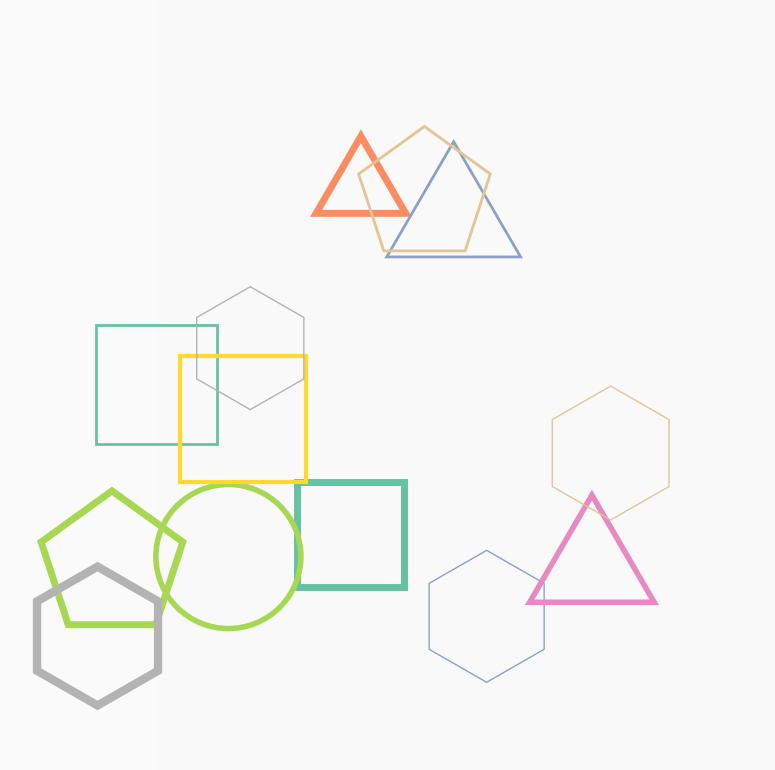[{"shape": "square", "thickness": 2.5, "radius": 0.34, "center": [0.452, 0.306]}, {"shape": "square", "thickness": 1, "radius": 0.39, "center": [0.202, 0.5]}, {"shape": "triangle", "thickness": 2.5, "radius": 0.33, "center": [0.466, 0.756]}, {"shape": "triangle", "thickness": 1, "radius": 0.5, "center": [0.585, 0.716]}, {"shape": "hexagon", "thickness": 0.5, "radius": 0.43, "center": [0.628, 0.2]}, {"shape": "triangle", "thickness": 2, "radius": 0.46, "center": [0.764, 0.264]}, {"shape": "circle", "thickness": 2, "radius": 0.47, "center": [0.295, 0.277]}, {"shape": "pentagon", "thickness": 2.5, "radius": 0.48, "center": [0.144, 0.266]}, {"shape": "square", "thickness": 1.5, "radius": 0.41, "center": [0.313, 0.456]}, {"shape": "hexagon", "thickness": 0.5, "radius": 0.43, "center": [0.788, 0.412]}, {"shape": "pentagon", "thickness": 1, "radius": 0.45, "center": [0.548, 0.746]}, {"shape": "hexagon", "thickness": 0.5, "radius": 0.4, "center": [0.323, 0.548]}, {"shape": "hexagon", "thickness": 3, "radius": 0.45, "center": [0.126, 0.174]}]